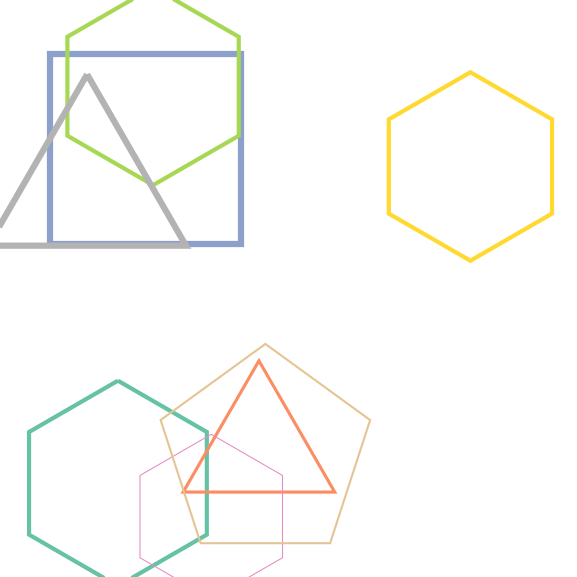[{"shape": "hexagon", "thickness": 2, "radius": 0.89, "center": [0.204, 0.162]}, {"shape": "triangle", "thickness": 1.5, "radius": 0.76, "center": [0.448, 0.223]}, {"shape": "square", "thickness": 3, "radius": 0.83, "center": [0.253, 0.741]}, {"shape": "hexagon", "thickness": 0.5, "radius": 0.71, "center": [0.366, 0.105]}, {"shape": "hexagon", "thickness": 2, "radius": 0.86, "center": [0.265, 0.85]}, {"shape": "hexagon", "thickness": 2, "radius": 0.82, "center": [0.815, 0.711]}, {"shape": "pentagon", "thickness": 1, "radius": 0.95, "center": [0.46, 0.213]}, {"shape": "triangle", "thickness": 3, "radius": 0.99, "center": [0.151, 0.673]}]